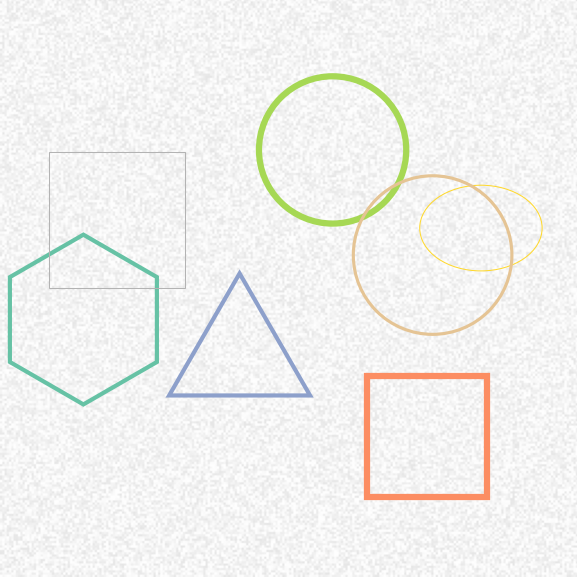[{"shape": "hexagon", "thickness": 2, "radius": 0.73, "center": [0.144, 0.446]}, {"shape": "square", "thickness": 3, "radius": 0.52, "center": [0.74, 0.243]}, {"shape": "triangle", "thickness": 2, "radius": 0.7, "center": [0.415, 0.385]}, {"shape": "circle", "thickness": 3, "radius": 0.64, "center": [0.576, 0.74]}, {"shape": "oval", "thickness": 0.5, "radius": 0.53, "center": [0.833, 0.604]}, {"shape": "circle", "thickness": 1.5, "radius": 0.69, "center": [0.749, 0.557]}, {"shape": "square", "thickness": 0.5, "radius": 0.59, "center": [0.202, 0.618]}]